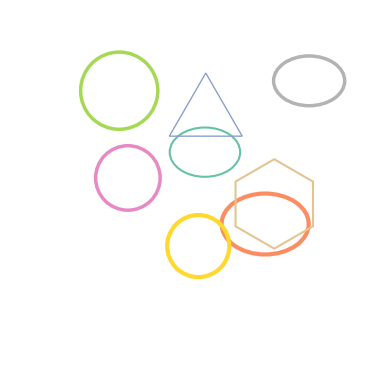[{"shape": "oval", "thickness": 1.5, "radius": 0.46, "center": [0.532, 0.605]}, {"shape": "oval", "thickness": 3, "radius": 0.57, "center": [0.689, 0.418]}, {"shape": "triangle", "thickness": 1, "radius": 0.55, "center": [0.534, 0.701]}, {"shape": "circle", "thickness": 2.5, "radius": 0.42, "center": [0.332, 0.538]}, {"shape": "circle", "thickness": 2.5, "radius": 0.5, "center": [0.31, 0.764]}, {"shape": "circle", "thickness": 3, "radius": 0.4, "center": [0.515, 0.361]}, {"shape": "hexagon", "thickness": 1.5, "radius": 0.58, "center": [0.712, 0.47]}, {"shape": "oval", "thickness": 2.5, "radius": 0.46, "center": [0.803, 0.79]}]